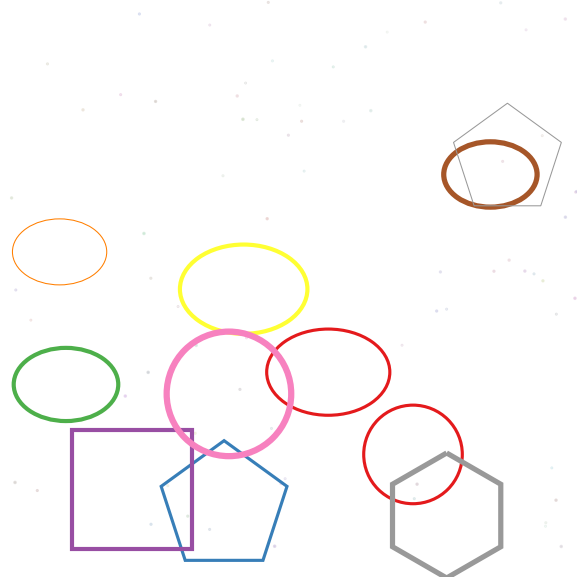[{"shape": "circle", "thickness": 1.5, "radius": 0.43, "center": [0.715, 0.212]}, {"shape": "oval", "thickness": 1.5, "radius": 0.53, "center": [0.568, 0.355]}, {"shape": "pentagon", "thickness": 1.5, "radius": 0.57, "center": [0.388, 0.122]}, {"shape": "oval", "thickness": 2, "radius": 0.45, "center": [0.114, 0.333]}, {"shape": "square", "thickness": 2, "radius": 0.52, "center": [0.228, 0.152]}, {"shape": "oval", "thickness": 0.5, "radius": 0.41, "center": [0.103, 0.563]}, {"shape": "oval", "thickness": 2, "radius": 0.55, "center": [0.422, 0.498]}, {"shape": "oval", "thickness": 2.5, "radius": 0.4, "center": [0.849, 0.697]}, {"shape": "circle", "thickness": 3, "radius": 0.54, "center": [0.396, 0.317]}, {"shape": "pentagon", "thickness": 0.5, "radius": 0.49, "center": [0.879, 0.722]}, {"shape": "hexagon", "thickness": 2.5, "radius": 0.54, "center": [0.773, 0.107]}]